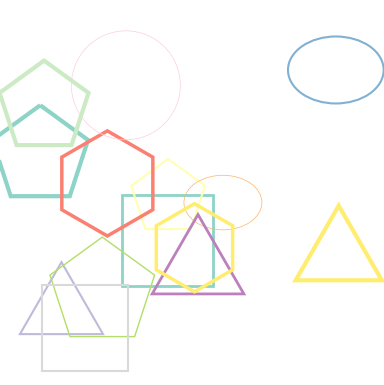[{"shape": "square", "thickness": 2, "radius": 0.59, "center": [0.436, 0.376]}, {"shape": "pentagon", "thickness": 3, "radius": 0.65, "center": [0.104, 0.596]}, {"shape": "pentagon", "thickness": 1.5, "radius": 0.5, "center": [0.437, 0.486]}, {"shape": "triangle", "thickness": 1.5, "radius": 0.62, "center": [0.16, 0.194]}, {"shape": "hexagon", "thickness": 2.5, "radius": 0.68, "center": [0.279, 0.524]}, {"shape": "oval", "thickness": 1.5, "radius": 0.62, "center": [0.872, 0.818]}, {"shape": "oval", "thickness": 0.5, "radius": 0.51, "center": [0.579, 0.474]}, {"shape": "pentagon", "thickness": 1, "radius": 0.71, "center": [0.266, 0.241]}, {"shape": "circle", "thickness": 0.5, "radius": 0.71, "center": [0.327, 0.778]}, {"shape": "square", "thickness": 1.5, "radius": 0.56, "center": [0.221, 0.148]}, {"shape": "triangle", "thickness": 2, "radius": 0.69, "center": [0.514, 0.305]}, {"shape": "pentagon", "thickness": 3, "radius": 0.61, "center": [0.114, 0.721]}, {"shape": "triangle", "thickness": 3, "radius": 0.65, "center": [0.88, 0.337]}, {"shape": "hexagon", "thickness": 2.5, "radius": 0.57, "center": [0.505, 0.356]}]